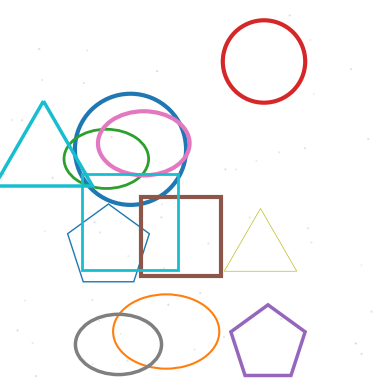[{"shape": "pentagon", "thickness": 1, "radius": 0.56, "center": [0.282, 0.358]}, {"shape": "circle", "thickness": 3, "radius": 0.72, "center": [0.339, 0.612]}, {"shape": "oval", "thickness": 1.5, "radius": 0.69, "center": [0.432, 0.139]}, {"shape": "oval", "thickness": 2, "radius": 0.55, "center": [0.276, 0.587]}, {"shape": "circle", "thickness": 3, "radius": 0.54, "center": [0.686, 0.84]}, {"shape": "pentagon", "thickness": 2.5, "radius": 0.51, "center": [0.696, 0.107]}, {"shape": "square", "thickness": 3, "radius": 0.52, "center": [0.47, 0.386]}, {"shape": "oval", "thickness": 3, "radius": 0.59, "center": [0.373, 0.628]}, {"shape": "oval", "thickness": 2.5, "radius": 0.56, "center": [0.308, 0.105]}, {"shape": "triangle", "thickness": 0.5, "radius": 0.54, "center": [0.677, 0.35]}, {"shape": "square", "thickness": 2, "radius": 0.62, "center": [0.337, 0.424]}, {"shape": "triangle", "thickness": 2.5, "radius": 0.74, "center": [0.113, 0.59]}]